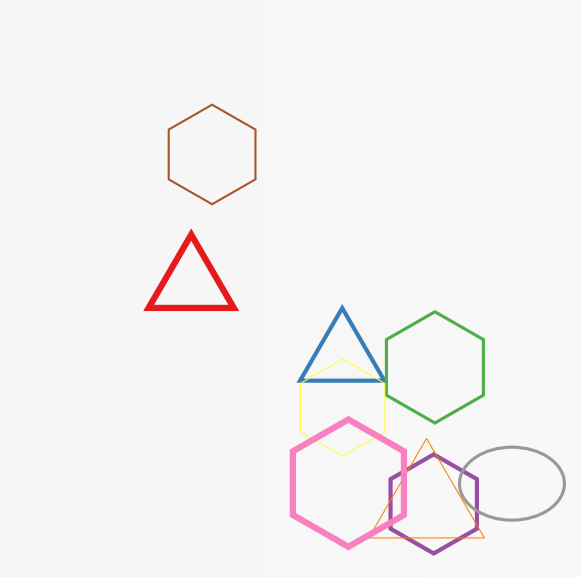[{"shape": "triangle", "thickness": 3, "radius": 0.42, "center": [0.329, 0.508]}, {"shape": "triangle", "thickness": 2, "radius": 0.42, "center": [0.589, 0.382]}, {"shape": "hexagon", "thickness": 1.5, "radius": 0.48, "center": [0.748, 0.363]}, {"shape": "hexagon", "thickness": 2, "radius": 0.43, "center": [0.746, 0.127]}, {"shape": "triangle", "thickness": 0.5, "radius": 0.57, "center": [0.734, 0.125]}, {"shape": "hexagon", "thickness": 0.5, "radius": 0.42, "center": [0.589, 0.293]}, {"shape": "hexagon", "thickness": 1, "radius": 0.43, "center": [0.365, 0.732]}, {"shape": "hexagon", "thickness": 3, "radius": 0.55, "center": [0.599, 0.163]}, {"shape": "oval", "thickness": 1.5, "radius": 0.45, "center": [0.881, 0.162]}]